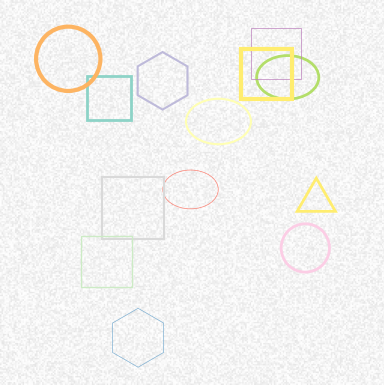[{"shape": "square", "thickness": 2, "radius": 0.29, "center": [0.284, 0.746]}, {"shape": "oval", "thickness": 1.5, "radius": 0.42, "center": [0.567, 0.684]}, {"shape": "hexagon", "thickness": 1.5, "radius": 0.37, "center": [0.422, 0.79]}, {"shape": "oval", "thickness": 0.5, "radius": 0.36, "center": [0.495, 0.508]}, {"shape": "hexagon", "thickness": 0.5, "radius": 0.38, "center": [0.359, 0.123]}, {"shape": "circle", "thickness": 3, "radius": 0.42, "center": [0.177, 0.847]}, {"shape": "oval", "thickness": 2, "radius": 0.4, "center": [0.747, 0.799]}, {"shape": "circle", "thickness": 2, "radius": 0.31, "center": [0.793, 0.356]}, {"shape": "square", "thickness": 1.5, "radius": 0.4, "center": [0.345, 0.46]}, {"shape": "square", "thickness": 0.5, "radius": 0.33, "center": [0.716, 0.861]}, {"shape": "square", "thickness": 1, "radius": 0.34, "center": [0.277, 0.321]}, {"shape": "triangle", "thickness": 2, "radius": 0.29, "center": [0.822, 0.48]}, {"shape": "square", "thickness": 3, "radius": 0.33, "center": [0.692, 0.807]}]